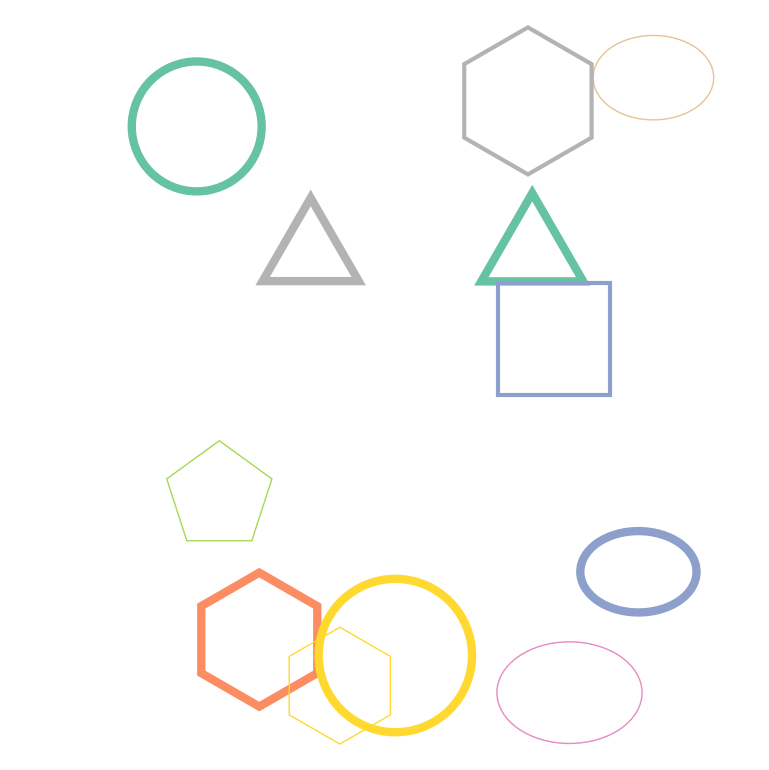[{"shape": "circle", "thickness": 3, "radius": 0.42, "center": [0.255, 0.836]}, {"shape": "triangle", "thickness": 3, "radius": 0.38, "center": [0.691, 0.673]}, {"shape": "hexagon", "thickness": 3, "radius": 0.43, "center": [0.337, 0.169]}, {"shape": "square", "thickness": 1.5, "radius": 0.36, "center": [0.719, 0.56]}, {"shape": "oval", "thickness": 3, "radius": 0.38, "center": [0.829, 0.257]}, {"shape": "oval", "thickness": 0.5, "radius": 0.47, "center": [0.74, 0.1]}, {"shape": "pentagon", "thickness": 0.5, "radius": 0.36, "center": [0.285, 0.356]}, {"shape": "circle", "thickness": 3, "radius": 0.5, "center": [0.513, 0.149]}, {"shape": "hexagon", "thickness": 0.5, "radius": 0.38, "center": [0.441, 0.11]}, {"shape": "oval", "thickness": 0.5, "radius": 0.39, "center": [0.849, 0.899]}, {"shape": "hexagon", "thickness": 1.5, "radius": 0.48, "center": [0.686, 0.869]}, {"shape": "triangle", "thickness": 3, "radius": 0.36, "center": [0.403, 0.671]}]